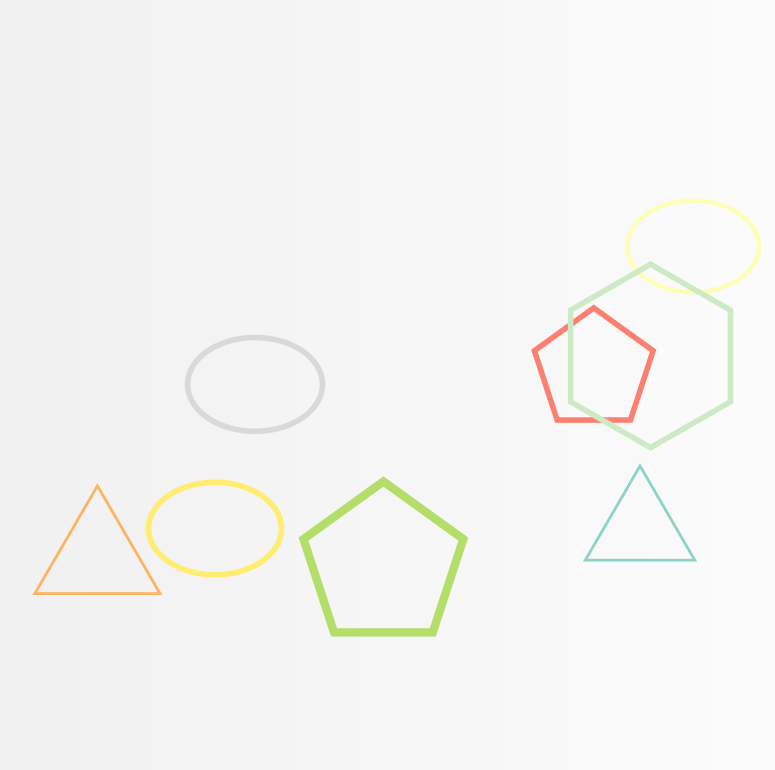[{"shape": "triangle", "thickness": 1, "radius": 0.41, "center": [0.826, 0.313]}, {"shape": "oval", "thickness": 1.5, "radius": 0.42, "center": [0.894, 0.68]}, {"shape": "pentagon", "thickness": 2, "radius": 0.4, "center": [0.766, 0.52]}, {"shape": "triangle", "thickness": 1, "radius": 0.47, "center": [0.126, 0.276]}, {"shape": "pentagon", "thickness": 3, "radius": 0.54, "center": [0.495, 0.266]}, {"shape": "oval", "thickness": 2, "radius": 0.44, "center": [0.329, 0.501]}, {"shape": "hexagon", "thickness": 2, "radius": 0.6, "center": [0.839, 0.538]}, {"shape": "oval", "thickness": 2, "radius": 0.43, "center": [0.277, 0.314]}]